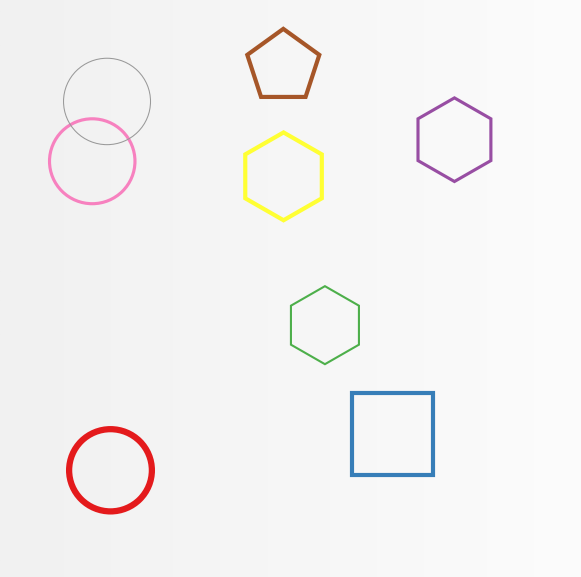[{"shape": "circle", "thickness": 3, "radius": 0.36, "center": [0.19, 0.185]}, {"shape": "square", "thickness": 2, "radius": 0.35, "center": [0.675, 0.248]}, {"shape": "hexagon", "thickness": 1, "radius": 0.34, "center": [0.559, 0.436]}, {"shape": "hexagon", "thickness": 1.5, "radius": 0.36, "center": [0.782, 0.757]}, {"shape": "hexagon", "thickness": 2, "radius": 0.38, "center": [0.488, 0.694]}, {"shape": "pentagon", "thickness": 2, "radius": 0.33, "center": [0.487, 0.884]}, {"shape": "circle", "thickness": 1.5, "radius": 0.37, "center": [0.159, 0.72]}, {"shape": "circle", "thickness": 0.5, "radius": 0.37, "center": [0.184, 0.823]}]